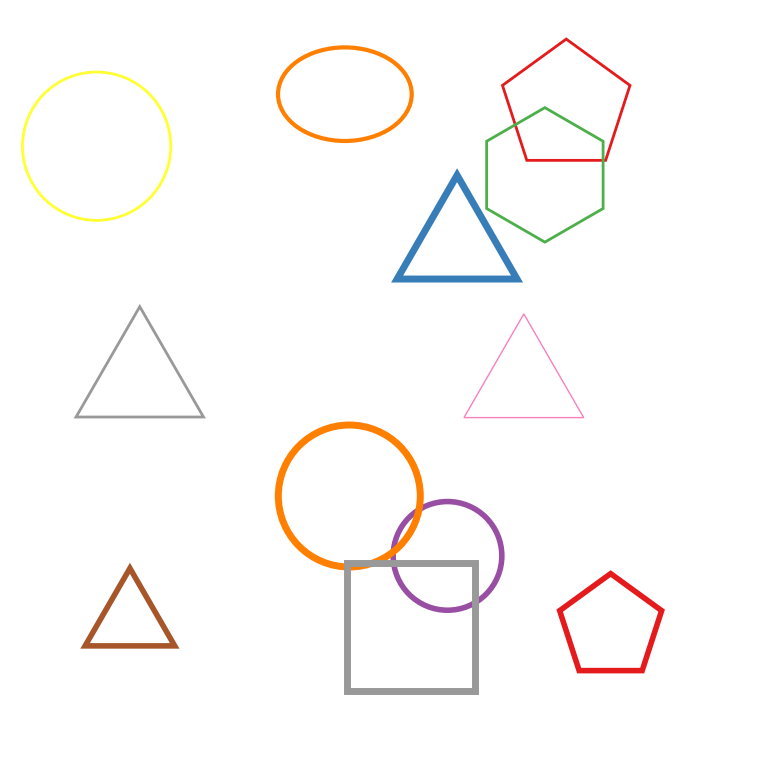[{"shape": "pentagon", "thickness": 2, "radius": 0.35, "center": [0.793, 0.185]}, {"shape": "pentagon", "thickness": 1, "radius": 0.44, "center": [0.735, 0.862]}, {"shape": "triangle", "thickness": 2.5, "radius": 0.45, "center": [0.594, 0.683]}, {"shape": "hexagon", "thickness": 1, "radius": 0.44, "center": [0.708, 0.773]}, {"shape": "circle", "thickness": 2, "radius": 0.35, "center": [0.581, 0.278]}, {"shape": "oval", "thickness": 1.5, "radius": 0.43, "center": [0.448, 0.878]}, {"shape": "circle", "thickness": 2.5, "radius": 0.46, "center": [0.454, 0.356]}, {"shape": "circle", "thickness": 1, "radius": 0.48, "center": [0.125, 0.81]}, {"shape": "triangle", "thickness": 2, "radius": 0.34, "center": [0.169, 0.195]}, {"shape": "triangle", "thickness": 0.5, "radius": 0.45, "center": [0.68, 0.503]}, {"shape": "triangle", "thickness": 1, "radius": 0.48, "center": [0.182, 0.506]}, {"shape": "square", "thickness": 2.5, "radius": 0.42, "center": [0.534, 0.186]}]